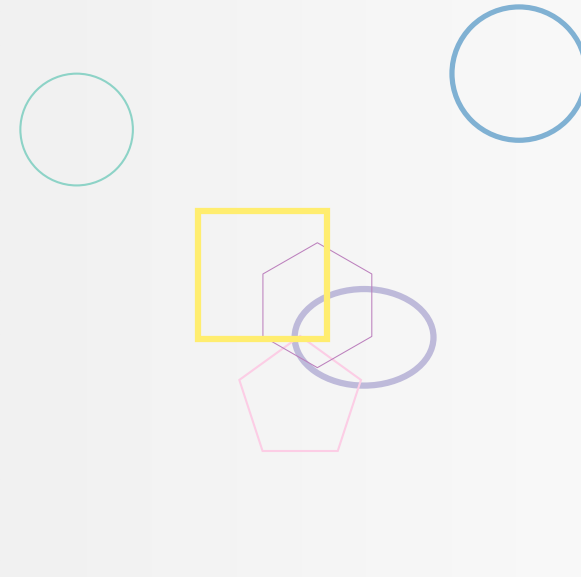[{"shape": "circle", "thickness": 1, "radius": 0.48, "center": [0.132, 0.775]}, {"shape": "oval", "thickness": 3, "radius": 0.6, "center": [0.626, 0.415]}, {"shape": "circle", "thickness": 2.5, "radius": 0.58, "center": [0.893, 0.872]}, {"shape": "pentagon", "thickness": 1, "radius": 0.55, "center": [0.516, 0.307]}, {"shape": "hexagon", "thickness": 0.5, "radius": 0.54, "center": [0.546, 0.471]}, {"shape": "square", "thickness": 3, "radius": 0.55, "center": [0.451, 0.523]}]